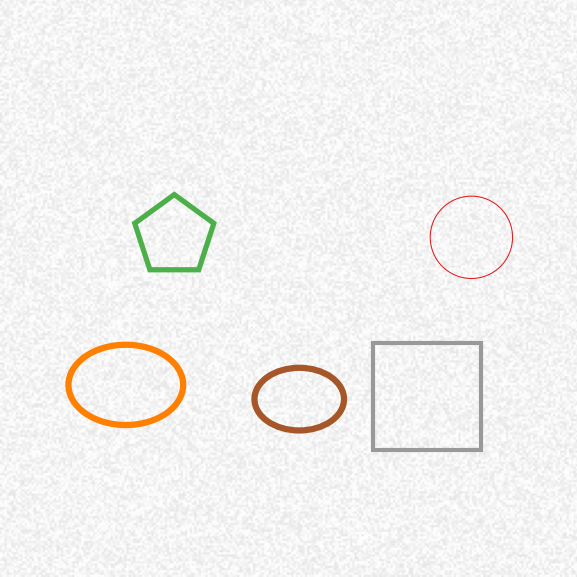[{"shape": "circle", "thickness": 0.5, "radius": 0.36, "center": [0.816, 0.588]}, {"shape": "pentagon", "thickness": 2.5, "radius": 0.36, "center": [0.302, 0.59]}, {"shape": "oval", "thickness": 3, "radius": 0.5, "center": [0.218, 0.333]}, {"shape": "oval", "thickness": 3, "radius": 0.39, "center": [0.518, 0.308]}, {"shape": "square", "thickness": 2, "radius": 0.46, "center": [0.739, 0.312]}]